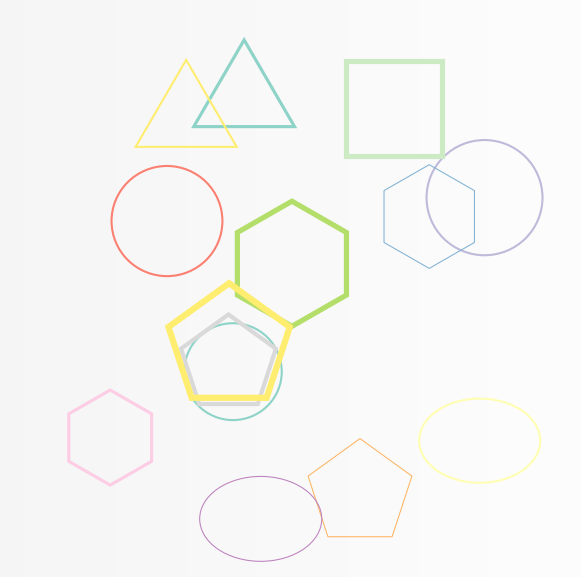[{"shape": "triangle", "thickness": 1.5, "radius": 0.5, "center": [0.42, 0.83]}, {"shape": "circle", "thickness": 1, "radius": 0.42, "center": [0.401, 0.356]}, {"shape": "oval", "thickness": 1, "radius": 0.52, "center": [0.825, 0.236]}, {"shape": "circle", "thickness": 1, "radius": 0.5, "center": [0.834, 0.657]}, {"shape": "circle", "thickness": 1, "radius": 0.48, "center": [0.287, 0.616]}, {"shape": "hexagon", "thickness": 0.5, "radius": 0.45, "center": [0.738, 0.624]}, {"shape": "pentagon", "thickness": 0.5, "radius": 0.47, "center": [0.619, 0.146]}, {"shape": "hexagon", "thickness": 2.5, "radius": 0.54, "center": [0.502, 0.542]}, {"shape": "hexagon", "thickness": 1.5, "radius": 0.41, "center": [0.19, 0.241]}, {"shape": "pentagon", "thickness": 2, "radius": 0.43, "center": [0.393, 0.369]}, {"shape": "oval", "thickness": 0.5, "radius": 0.53, "center": [0.449, 0.101]}, {"shape": "square", "thickness": 2.5, "radius": 0.41, "center": [0.678, 0.811]}, {"shape": "triangle", "thickness": 1, "radius": 0.5, "center": [0.32, 0.795]}, {"shape": "pentagon", "thickness": 3, "radius": 0.55, "center": [0.394, 0.399]}]